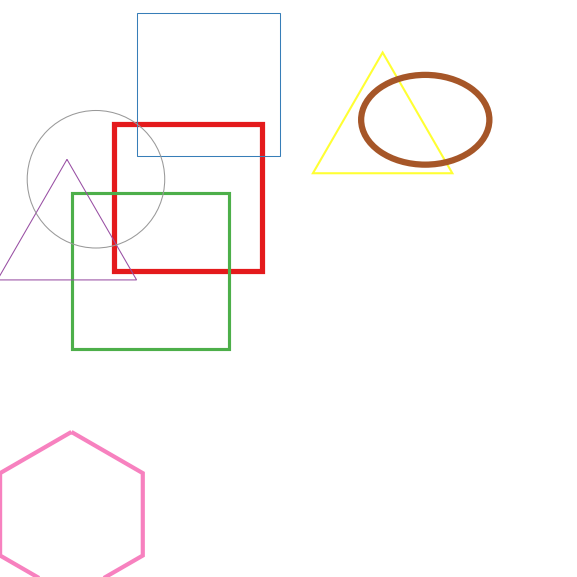[{"shape": "square", "thickness": 2.5, "radius": 0.64, "center": [0.325, 0.657]}, {"shape": "square", "thickness": 0.5, "radius": 0.62, "center": [0.361, 0.852]}, {"shape": "square", "thickness": 1.5, "radius": 0.68, "center": [0.26, 0.53]}, {"shape": "triangle", "thickness": 0.5, "radius": 0.7, "center": [0.116, 0.584]}, {"shape": "triangle", "thickness": 1, "radius": 0.7, "center": [0.663, 0.769]}, {"shape": "oval", "thickness": 3, "radius": 0.56, "center": [0.736, 0.792]}, {"shape": "hexagon", "thickness": 2, "radius": 0.71, "center": [0.124, 0.109]}, {"shape": "circle", "thickness": 0.5, "radius": 0.6, "center": [0.166, 0.689]}]